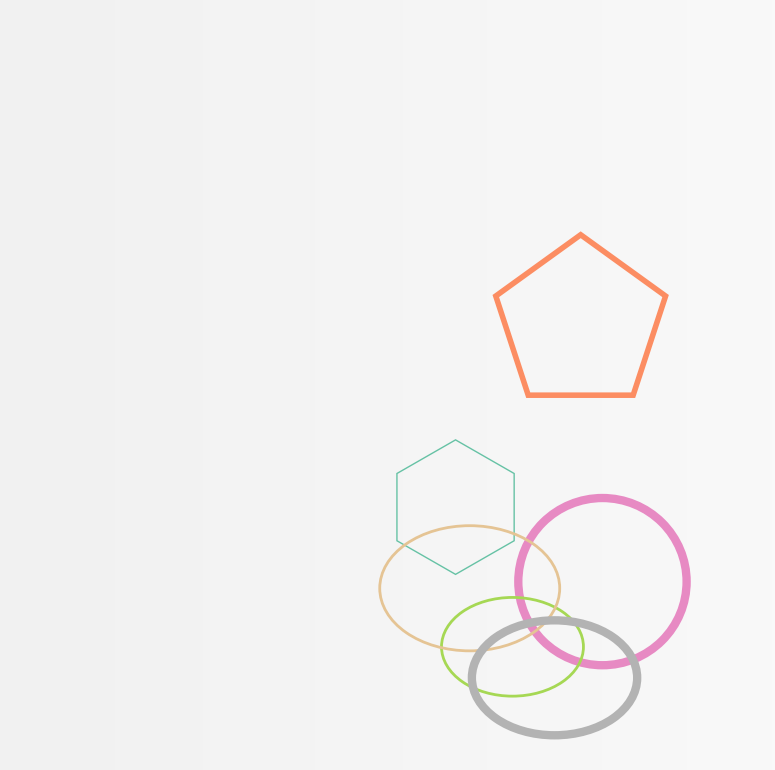[{"shape": "hexagon", "thickness": 0.5, "radius": 0.44, "center": [0.588, 0.341]}, {"shape": "pentagon", "thickness": 2, "radius": 0.58, "center": [0.749, 0.58]}, {"shape": "circle", "thickness": 3, "radius": 0.54, "center": [0.777, 0.245]}, {"shape": "oval", "thickness": 1, "radius": 0.46, "center": [0.661, 0.16]}, {"shape": "oval", "thickness": 1, "radius": 0.58, "center": [0.606, 0.236]}, {"shape": "oval", "thickness": 3, "radius": 0.53, "center": [0.716, 0.12]}]